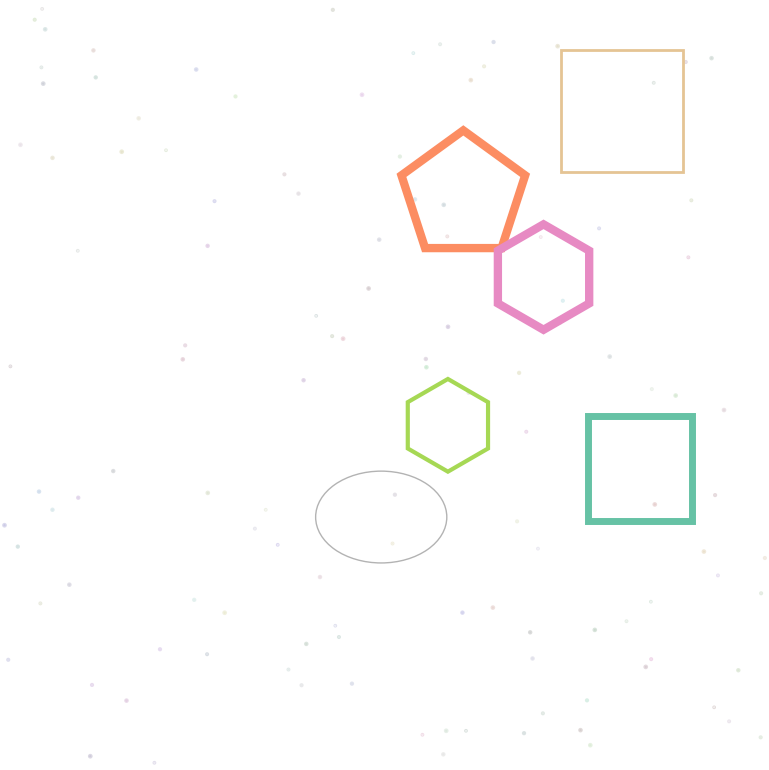[{"shape": "square", "thickness": 2.5, "radius": 0.34, "center": [0.831, 0.391]}, {"shape": "pentagon", "thickness": 3, "radius": 0.42, "center": [0.602, 0.746]}, {"shape": "hexagon", "thickness": 3, "radius": 0.34, "center": [0.706, 0.64]}, {"shape": "hexagon", "thickness": 1.5, "radius": 0.3, "center": [0.582, 0.448]}, {"shape": "square", "thickness": 1, "radius": 0.4, "center": [0.808, 0.856]}, {"shape": "oval", "thickness": 0.5, "radius": 0.43, "center": [0.495, 0.329]}]